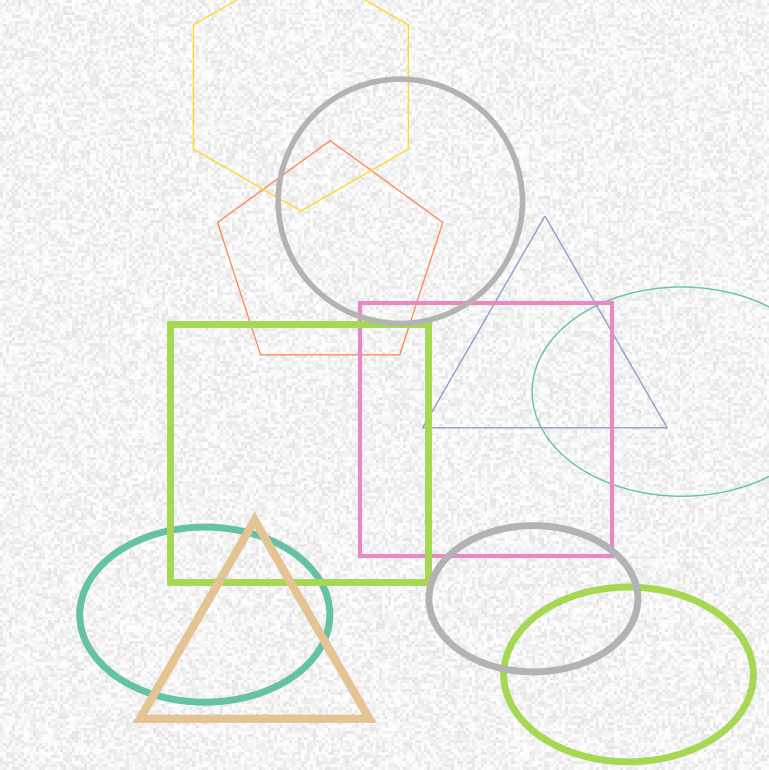[{"shape": "oval", "thickness": 0.5, "radius": 0.97, "center": [0.885, 0.491]}, {"shape": "oval", "thickness": 2.5, "radius": 0.81, "center": [0.266, 0.202]}, {"shape": "pentagon", "thickness": 0.5, "radius": 0.77, "center": [0.429, 0.664]}, {"shape": "triangle", "thickness": 0.5, "radius": 0.92, "center": [0.708, 0.536]}, {"shape": "square", "thickness": 1.5, "radius": 0.82, "center": [0.632, 0.442]}, {"shape": "square", "thickness": 2.5, "radius": 0.84, "center": [0.388, 0.411]}, {"shape": "oval", "thickness": 2.5, "radius": 0.81, "center": [0.816, 0.124]}, {"shape": "hexagon", "thickness": 0.5, "radius": 0.81, "center": [0.391, 0.887]}, {"shape": "triangle", "thickness": 3, "radius": 0.86, "center": [0.331, 0.153]}, {"shape": "oval", "thickness": 2.5, "radius": 0.68, "center": [0.693, 0.222]}, {"shape": "circle", "thickness": 2, "radius": 0.79, "center": [0.52, 0.739]}]